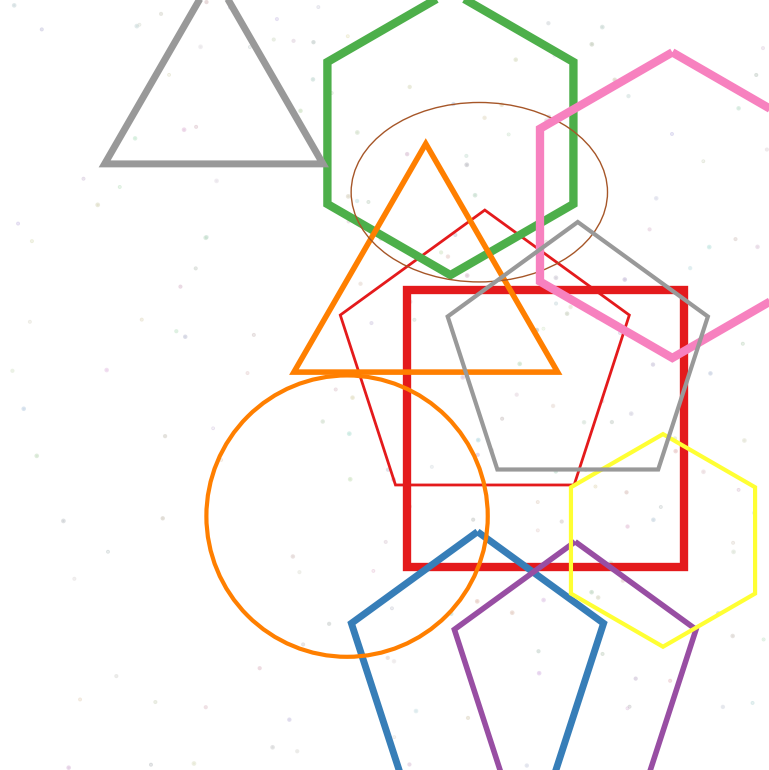[{"shape": "pentagon", "thickness": 1, "radius": 0.99, "center": [0.63, 0.53]}, {"shape": "square", "thickness": 3, "radius": 0.9, "center": [0.708, 0.443]}, {"shape": "pentagon", "thickness": 2.5, "radius": 0.86, "center": [0.62, 0.137]}, {"shape": "hexagon", "thickness": 3, "radius": 0.92, "center": [0.585, 0.827]}, {"shape": "pentagon", "thickness": 2, "radius": 0.82, "center": [0.747, 0.132]}, {"shape": "triangle", "thickness": 2, "radius": 0.99, "center": [0.553, 0.616]}, {"shape": "circle", "thickness": 1.5, "radius": 0.91, "center": [0.451, 0.33]}, {"shape": "hexagon", "thickness": 1.5, "radius": 0.69, "center": [0.861, 0.298]}, {"shape": "oval", "thickness": 0.5, "radius": 0.83, "center": [0.623, 0.75]}, {"shape": "hexagon", "thickness": 3, "radius": 0.99, "center": [0.873, 0.734]}, {"shape": "pentagon", "thickness": 1.5, "radius": 0.89, "center": [0.75, 0.534]}, {"shape": "triangle", "thickness": 2.5, "radius": 0.82, "center": [0.278, 0.869]}]